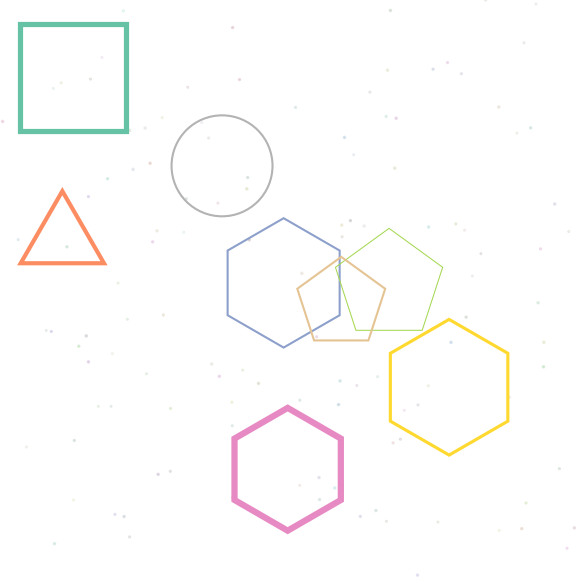[{"shape": "square", "thickness": 2.5, "radius": 0.46, "center": [0.127, 0.865]}, {"shape": "triangle", "thickness": 2, "radius": 0.42, "center": [0.108, 0.585]}, {"shape": "hexagon", "thickness": 1, "radius": 0.56, "center": [0.491, 0.509]}, {"shape": "hexagon", "thickness": 3, "radius": 0.53, "center": [0.498, 0.187]}, {"shape": "pentagon", "thickness": 0.5, "radius": 0.49, "center": [0.674, 0.506]}, {"shape": "hexagon", "thickness": 1.5, "radius": 0.59, "center": [0.778, 0.329]}, {"shape": "pentagon", "thickness": 1, "radius": 0.4, "center": [0.591, 0.474]}, {"shape": "circle", "thickness": 1, "radius": 0.44, "center": [0.384, 0.712]}]